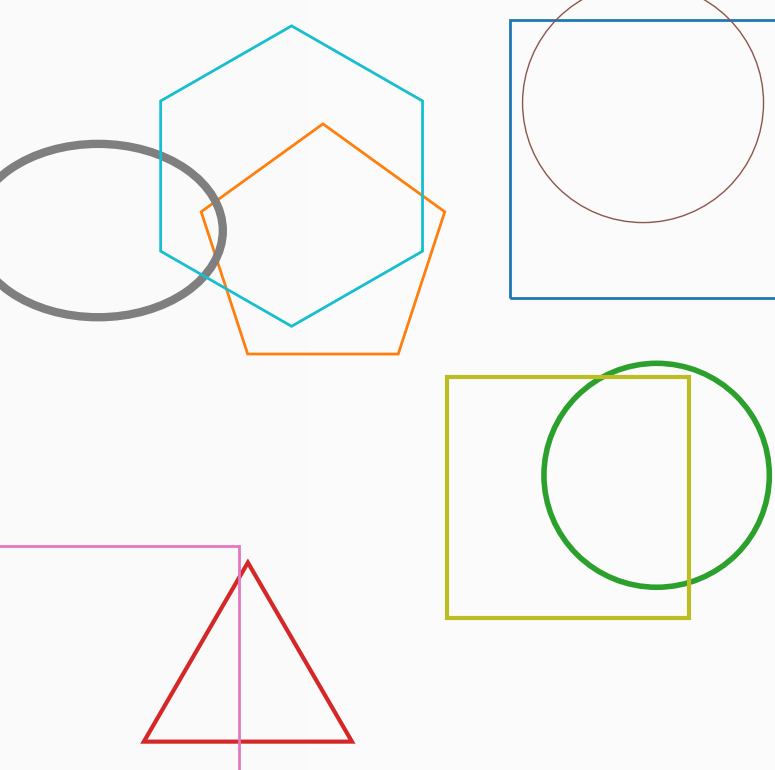[{"shape": "square", "thickness": 1, "radius": 0.9, "center": [0.839, 0.793]}, {"shape": "pentagon", "thickness": 1, "radius": 0.83, "center": [0.417, 0.674]}, {"shape": "circle", "thickness": 2, "radius": 0.73, "center": [0.847, 0.383]}, {"shape": "triangle", "thickness": 1.5, "radius": 0.78, "center": [0.32, 0.114]}, {"shape": "circle", "thickness": 0.5, "radius": 0.78, "center": [0.83, 0.866]}, {"shape": "square", "thickness": 1, "radius": 0.88, "center": [0.132, 0.115]}, {"shape": "oval", "thickness": 3, "radius": 0.8, "center": [0.127, 0.701]}, {"shape": "square", "thickness": 1.5, "radius": 0.78, "center": [0.733, 0.354]}, {"shape": "hexagon", "thickness": 1, "radius": 0.98, "center": [0.376, 0.771]}]